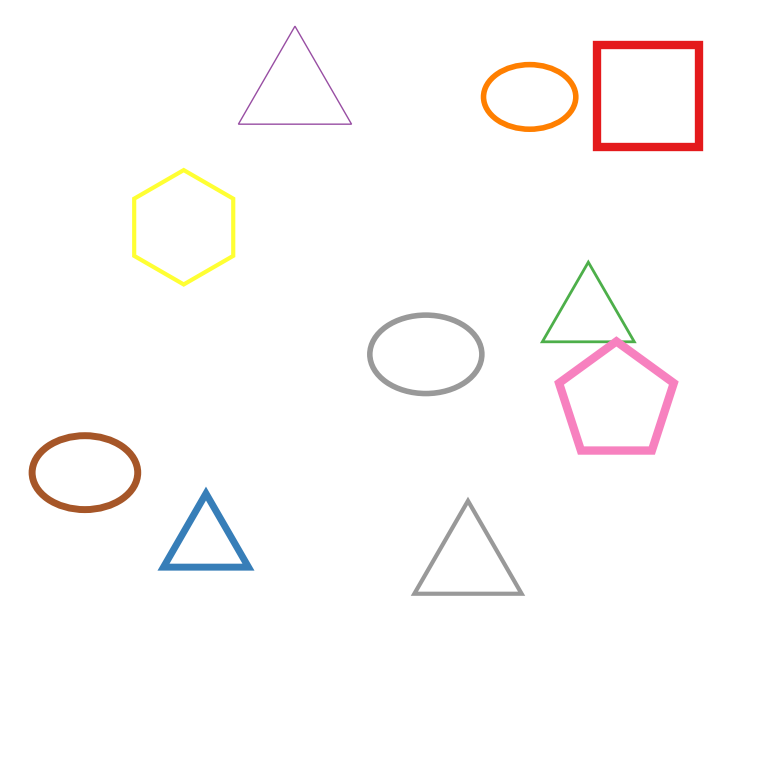[{"shape": "square", "thickness": 3, "radius": 0.33, "center": [0.841, 0.875]}, {"shape": "triangle", "thickness": 2.5, "radius": 0.32, "center": [0.268, 0.295]}, {"shape": "triangle", "thickness": 1, "radius": 0.34, "center": [0.764, 0.591]}, {"shape": "triangle", "thickness": 0.5, "radius": 0.42, "center": [0.383, 0.881]}, {"shape": "oval", "thickness": 2, "radius": 0.3, "center": [0.688, 0.874]}, {"shape": "hexagon", "thickness": 1.5, "radius": 0.37, "center": [0.239, 0.705]}, {"shape": "oval", "thickness": 2.5, "radius": 0.34, "center": [0.11, 0.386]}, {"shape": "pentagon", "thickness": 3, "radius": 0.39, "center": [0.801, 0.478]}, {"shape": "triangle", "thickness": 1.5, "radius": 0.4, "center": [0.608, 0.269]}, {"shape": "oval", "thickness": 2, "radius": 0.36, "center": [0.553, 0.54]}]